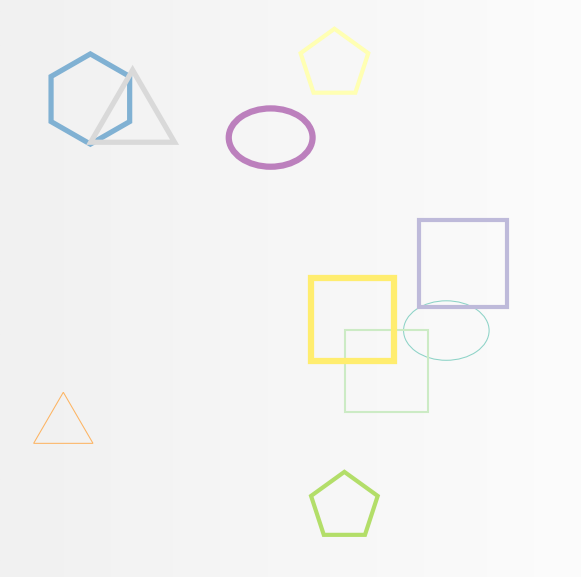[{"shape": "oval", "thickness": 0.5, "radius": 0.37, "center": [0.768, 0.427]}, {"shape": "pentagon", "thickness": 2, "radius": 0.31, "center": [0.575, 0.888]}, {"shape": "square", "thickness": 2, "radius": 0.38, "center": [0.796, 0.543]}, {"shape": "hexagon", "thickness": 2.5, "radius": 0.39, "center": [0.155, 0.828]}, {"shape": "triangle", "thickness": 0.5, "radius": 0.29, "center": [0.109, 0.261]}, {"shape": "pentagon", "thickness": 2, "radius": 0.3, "center": [0.592, 0.122]}, {"shape": "triangle", "thickness": 2.5, "radius": 0.42, "center": [0.228, 0.794]}, {"shape": "oval", "thickness": 3, "radius": 0.36, "center": [0.466, 0.761]}, {"shape": "square", "thickness": 1, "radius": 0.35, "center": [0.665, 0.357]}, {"shape": "square", "thickness": 3, "radius": 0.36, "center": [0.606, 0.446]}]